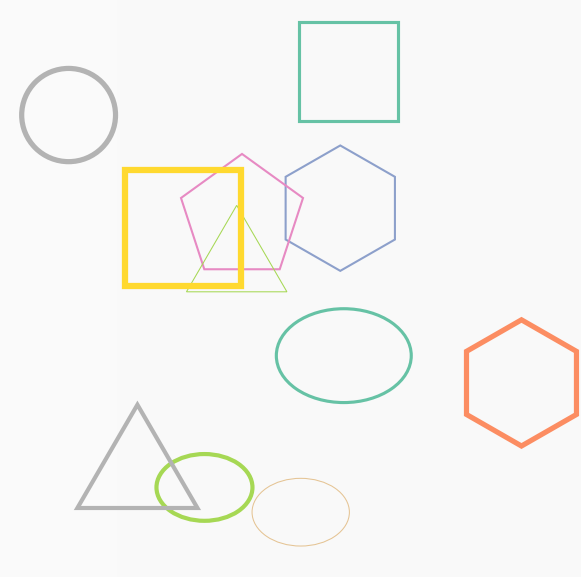[{"shape": "square", "thickness": 1.5, "radius": 0.43, "center": [0.6, 0.875]}, {"shape": "oval", "thickness": 1.5, "radius": 0.58, "center": [0.591, 0.383]}, {"shape": "hexagon", "thickness": 2.5, "radius": 0.55, "center": [0.897, 0.336]}, {"shape": "hexagon", "thickness": 1, "radius": 0.54, "center": [0.585, 0.639]}, {"shape": "pentagon", "thickness": 1, "radius": 0.55, "center": [0.416, 0.622]}, {"shape": "oval", "thickness": 2, "radius": 0.41, "center": [0.352, 0.155]}, {"shape": "triangle", "thickness": 0.5, "radius": 0.5, "center": [0.407, 0.544]}, {"shape": "square", "thickness": 3, "radius": 0.5, "center": [0.315, 0.605]}, {"shape": "oval", "thickness": 0.5, "radius": 0.42, "center": [0.517, 0.112]}, {"shape": "circle", "thickness": 2.5, "radius": 0.4, "center": [0.118, 0.8]}, {"shape": "triangle", "thickness": 2, "radius": 0.6, "center": [0.236, 0.179]}]